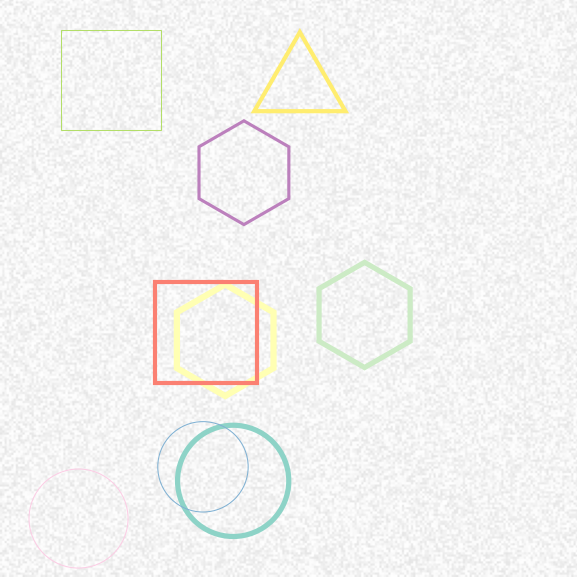[{"shape": "circle", "thickness": 2.5, "radius": 0.48, "center": [0.404, 0.166]}, {"shape": "hexagon", "thickness": 3, "radius": 0.48, "center": [0.39, 0.41]}, {"shape": "square", "thickness": 2, "radius": 0.44, "center": [0.357, 0.423]}, {"shape": "circle", "thickness": 0.5, "radius": 0.39, "center": [0.351, 0.191]}, {"shape": "square", "thickness": 0.5, "radius": 0.43, "center": [0.192, 0.86]}, {"shape": "circle", "thickness": 0.5, "radius": 0.43, "center": [0.136, 0.101]}, {"shape": "hexagon", "thickness": 1.5, "radius": 0.45, "center": [0.422, 0.7]}, {"shape": "hexagon", "thickness": 2.5, "radius": 0.46, "center": [0.631, 0.454]}, {"shape": "triangle", "thickness": 2, "radius": 0.46, "center": [0.519, 0.852]}]